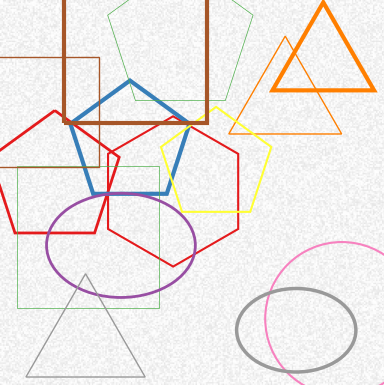[{"shape": "hexagon", "thickness": 1.5, "radius": 0.98, "center": [0.45, 0.503]}, {"shape": "pentagon", "thickness": 2, "radius": 0.88, "center": [0.142, 0.537]}, {"shape": "pentagon", "thickness": 3, "radius": 0.81, "center": [0.338, 0.628]}, {"shape": "pentagon", "thickness": 0.5, "radius": 0.99, "center": [0.469, 0.899]}, {"shape": "square", "thickness": 0.5, "radius": 0.92, "center": [0.229, 0.384]}, {"shape": "oval", "thickness": 2, "radius": 0.97, "center": [0.314, 0.363]}, {"shape": "triangle", "thickness": 3, "radius": 0.76, "center": [0.84, 0.841]}, {"shape": "triangle", "thickness": 1, "radius": 0.85, "center": [0.741, 0.737]}, {"shape": "pentagon", "thickness": 1.5, "radius": 0.75, "center": [0.561, 0.572]}, {"shape": "square", "thickness": 3, "radius": 0.93, "center": [0.353, 0.866]}, {"shape": "square", "thickness": 1, "radius": 0.71, "center": [0.115, 0.709]}, {"shape": "circle", "thickness": 1.5, "radius": 1.0, "center": [0.888, 0.172]}, {"shape": "oval", "thickness": 2.5, "radius": 0.77, "center": [0.769, 0.142]}, {"shape": "triangle", "thickness": 1, "radius": 0.89, "center": [0.222, 0.11]}]